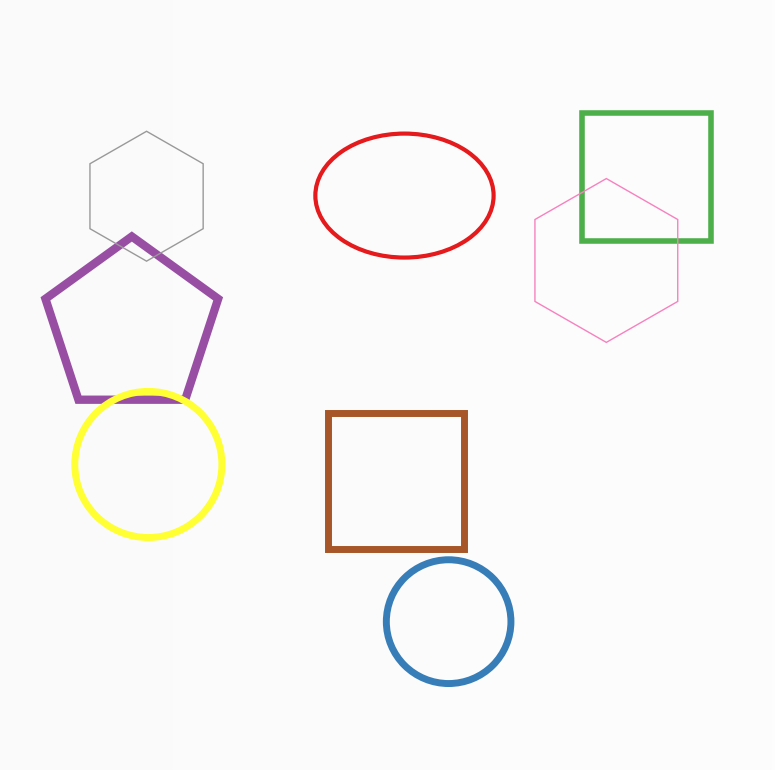[{"shape": "oval", "thickness": 1.5, "radius": 0.58, "center": [0.522, 0.746]}, {"shape": "circle", "thickness": 2.5, "radius": 0.4, "center": [0.579, 0.193]}, {"shape": "square", "thickness": 2, "radius": 0.42, "center": [0.834, 0.77]}, {"shape": "pentagon", "thickness": 3, "radius": 0.59, "center": [0.17, 0.576]}, {"shape": "circle", "thickness": 2.5, "radius": 0.47, "center": [0.191, 0.397]}, {"shape": "square", "thickness": 2.5, "radius": 0.44, "center": [0.511, 0.375]}, {"shape": "hexagon", "thickness": 0.5, "radius": 0.53, "center": [0.782, 0.662]}, {"shape": "hexagon", "thickness": 0.5, "radius": 0.42, "center": [0.189, 0.745]}]